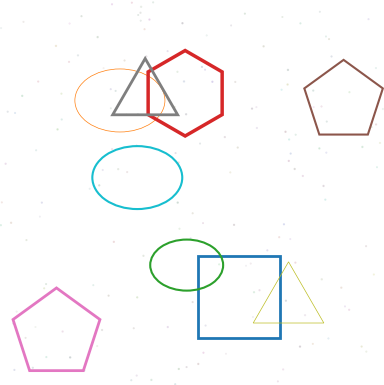[{"shape": "square", "thickness": 2, "radius": 0.53, "center": [0.621, 0.229]}, {"shape": "oval", "thickness": 0.5, "radius": 0.58, "center": [0.311, 0.739]}, {"shape": "oval", "thickness": 1.5, "radius": 0.47, "center": [0.485, 0.311]}, {"shape": "hexagon", "thickness": 2.5, "radius": 0.55, "center": [0.481, 0.758]}, {"shape": "pentagon", "thickness": 1.5, "radius": 0.54, "center": [0.892, 0.737]}, {"shape": "pentagon", "thickness": 2, "radius": 0.59, "center": [0.147, 0.133]}, {"shape": "triangle", "thickness": 2, "radius": 0.49, "center": [0.377, 0.751]}, {"shape": "triangle", "thickness": 0.5, "radius": 0.53, "center": [0.749, 0.214]}, {"shape": "oval", "thickness": 1.5, "radius": 0.58, "center": [0.357, 0.539]}]